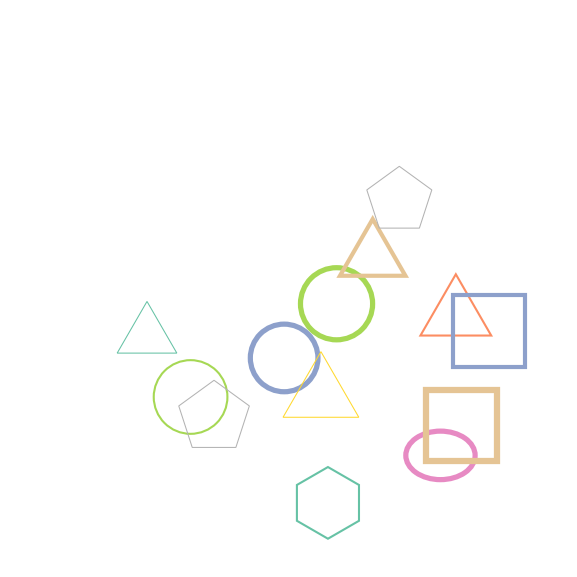[{"shape": "hexagon", "thickness": 1, "radius": 0.31, "center": [0.568, 0.128]}, {"shape": "triangle", "thickness": 0.5, "radius": 0.3, "center": [0.255, 0.418]}, {"shape": "triangle", "thickness": 1, "radius": 0.35, "center": [0.789, 0.453]}, {"shape": "square", "thickness": 2, "radius": 0.31, "center": [0.847, 0.426]}, {"shape": "circle", "thickness": 2.5, "radius": 0.29, "center": [0.492, 0.379]}, {"shape": "oval", "thickness": 2.5, "radius": 0.3, "center": [0.763, 0.211]}, {"shape": "circle", "thickness": 2.5, "radius": 0.31, "center": [0.583, 0.473]}, {"shape": "circle", "thickness": 1, "radius": 0.32, "center": [0.33, 0.312]}, {"shape": "triangle", "thickness": 0.5, "radius": 0.38, "center": [0.556, 0.314]}, {"shape": "square", "thickness": 3, "radius": 0.31, "center": [0.8, 0.262]}, {"shape": "triangle", "thickness": 2, "radius": 0.33, "center": [0.645, 0.554]}, {"shape": "pentagon", "thickness": 0.5, "radius": 0.3, "center": [0.691, 0.652]}, {"shape": "pentagon", "thickness": 0.5, "radius": 0.32, "center": [0.371, 0.276]}]